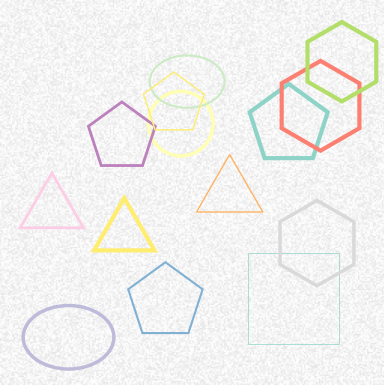[{"shape": "square", "thickness": 0.5, "radius": 0.59, "center": [0.762, 0.224]}, {"shape": "pentagon", "thickness": 3, "radius": 0.53, "center": [0.75, 0.676]}, {"shape": "circle", "thickness": 2.5, "radius": 0.42, "center": [0.47, 0.679]}, {"shape": "oval", "thickness": 2.5, "radius": 0.59, "center": [0.178, 0.124]}, {"shape": "hexagon", "thickness": 3, "radius": 0.58, "center": [0.833, 0.725]}, {"shape": "pentagon", "thickness": 1.5, "radius": 0.51, "center": [0.43, 0.217]}, {"shape": "triangle", "thickness": 1, "radius": 0.5, "center": [0.596, 0.499]}, {"shape": "hexagon", "thickness": 3, "radius": 0.52, "center": [0.888, 0.84]}, {"shape": "triangle", "thickness": 2, "radius": 0.47, "center": [0.135, 0.456]}, {"shape": "hexagon", "thickness": 2.5, "radius": 0.55, "center": [0.823, 0.369]}, {"shape": "pentagon", "thickness": 2, "radius": 0.46, "center": [0.317, 0.644]}, {"shape": "oval", "thickness": 1.5, "radius": 0.49, "center": [0.486, 0.788]}, {"shape": "triangle", "thickness": 3, "radius": 0.45, "center": [0.323, 0.395]}, {"shape": "pentagon", "thickness": 1, "radius": 0.41, "center": [0.452, 0.73]}]